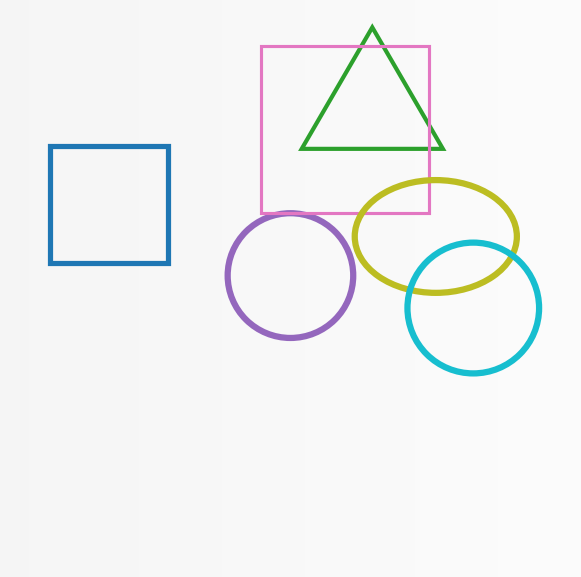[{"shape": "square", "thickness": 2.5, "radius": 0.51, "center": [0.187, 0.645]}, {"shape": "triangle", "thickness": 2, "radius": 0.7, "center": [0.641, 0.812]}, {"shape": "circle", "thickness": 3, "radius": 0.54, "center": [0.5, 0.522]}, {"shape": "square", "thickness": 1.5, "radius": 0.72, "center": [0.593, 0.775]}, {"shape": "oval", "thickness": 3, "radius": 0.7, "center": [0.75, 0.59]}, {"shape": "circle", "thickness": 3, "radius": 0.57, "center": [0.814, 0.466]}]